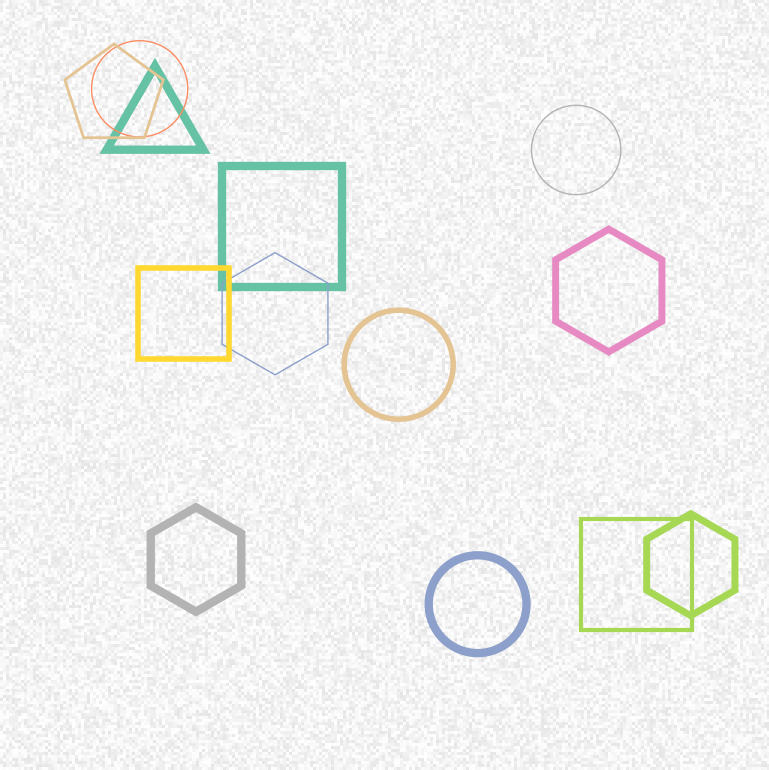[{"shape": "square", "thickness": 3, "radius": 0.39, "center": [0.366, 0.706]}, {"shape": "triangle", "thickness": 3, "radius": 0.36, "center": [0.201, 0.842]}, {"shape": "circle", "thickness": 0.5, "radius": 0.31, "center": [0.181, 0.885]}, {"shape": "hexagon", "thickness": 0.5, "radius": 0.4, "center": [0.357, 0.593]}, {"shape": "circle", "thickness": 3, "radius": 0.32, "center": [0.62, 0.215]}, {"shape": "hexagon", "thickness": 2.5, "radius": 0.4, "center": [0.791, 0.623]}, {"shape": "hexagon", "thickness": 2.5, "radius": 0.33, "center": [0.897, 0.267]}, {"shape": "square", "thickness": 1.5, "radius": 0.36, "center": [0.826, 0.254]}, {"shape": "square", "thickness": 2, "radius": 0.3, "center": [0.238, 0.593]}, {"shape": "circle", "thickness": 2, "radius": 0.35, "center": [0.518, 0.526]}, {"shape": "pentagon", "thickness": 1, "radius": 0.34, "center": [0.148, 0.876]}, {"shape": "circle", "thickness": 0.5, "radius": 0.29, "center": [0.748, 0.805]}, {"shape": "hexagon", "thickness": 3, "radius": 0.34, "center": [0.255, 0.273]}]